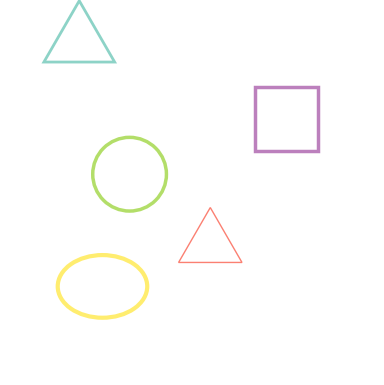[{"shape": "triangle", "thickness": 2, "radius": 0.53, "center": [0.206, 0.892]}, {"shape": "triangle", "thickness": 1, "radius": 0.48, "center": [0.546, 0.366]}, {"shape": "circle", "thickness": 2.5, "radius": 0.48, "center": [0.337, 0.548]}, {"shape": "square", "thickness": 2.5, "radius": 0.41, "center": [0.744, 0.691]}, {"shape": "oval", "thickness": 3, "radius": 0.58, "center": [0.266, 0.256]}]